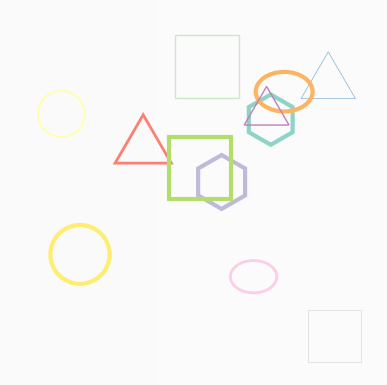[{"shape": "hexagon", "thickness": 3, "radius": 0.33, "center": [0.699, 0.689]}, {"shape": "circle", "thickness": 1.5, "radius": 0.3, "center": [0.158, 0.704]}, {"shape": "hexagon", "thickness": 3, "radius": 0.35, "center": [0.572, 0.527]}, {"shape": "triangle", "thickness": 2, "radius": 0.42, "center": [0.37, 0.618]}, {"shape": "triangle", "thickness": 0.5, "radius": 0.41, "center": [0.847, 0.784]}, {"shape": "oval", "thickness": 3, "radius": 0.37, "center": [0.733, 0.762]}, {"shape": "square", "thickness": 3, "radius": 0.4, "center": [0.516, 0.564]}, {"shape": "oval", "thickness": 2, "radius": 0.3, "center": [0.654, 0.281]}, {"shape": "square", "thickness": 0.5, "radius": 0.34, "center": [0.863, 0.128]}, {"shape": "triangle", "thickness": 1, "radius": 0.33, "center": [0.688, 0.709]}, {"shape": "square", "thickness": 1, "radius": 0.41, "center": [0.535, 0.828]}, {"shape": "circle", "thickness": 3, "radius": 0.38, "center": [0.206, 0.339]}]